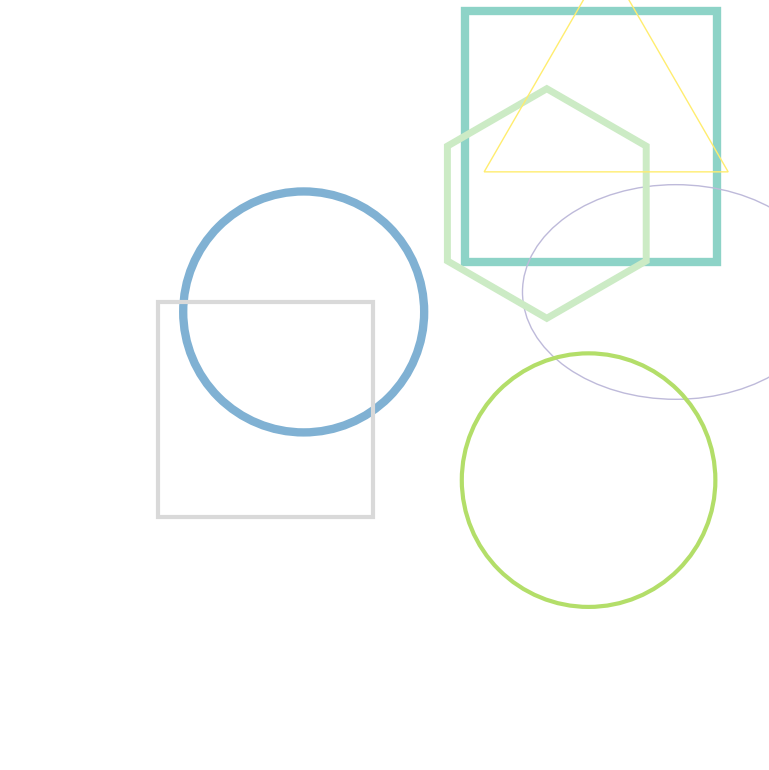[{"shape": "square", "thickness": 3, "radius": 0.82, "center": [0.768, 0.823]}, {"shape": "oval", "thickness": 0.5, "radius": 1.0, "center": [0.878, 0.621]}, {"shape": "circle", "thickness": 3, "radius": 0.78, "center": [0.394, 0.595]}, {"shape": "circle", "thickness": 1.5, "radius": 0.82, "center": [0.764, 0.376]}, {"shape": "square", "thickness": 1.5, "radius": 0.7, "center": [0.345, 0.468]}, {"shape": "hexagon", "thickness": 2.5, "radius": 0.75, "center": [0.71, 0.736]}, {"shape": "triangle", "thickness": 0.5, "radius": 0.91, "center": [0.787, 0.868]}]